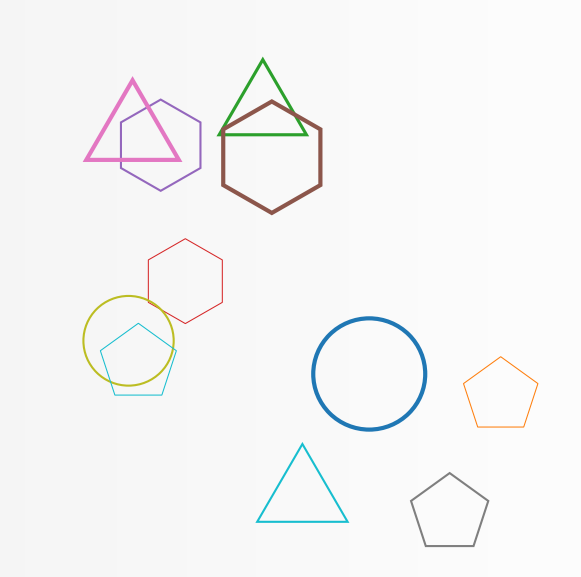[{"shape": "circle", "thickness": 2, "radius": 0.48, "center": [0.635, 0.352]}, {"shape": "pentagon", "thickness": 0.5, "radius": 0.34, "center": [0.861, 0.314]}, {"shape": "triangle", "thickness": 1.5, "radius": 0.43, "center": [0.452, 0.809]}, {"shape": "hexagon", "thickness": 0.5, "radius": 0.37, "center": [0.319, 0.512]}, {"shape": "hexagon", "thickness": 1, "radius": 0.39, "center": [0.276, 0.748]}, {"shape": "hexagon", "thickness": 2, "radius": 0.48, "center": [0.468, 0.727]}, {"shape": "triangle", "thickness": 2, "radius": 0.46, "center": [0.228, 0.768]}, {"shape": "pentagon", "thickness": 1, "radius": 0.35, "center": [0.774, 0.11]}, {"shape": "circle", "thickness": 1, "radius": 0.39, "center": [0.221, 0.409]}, {"shape": "triangle", "thickness": 1, "radius": 0.45, "center": [0.52, 0.14]}, {"shape": "pentagon", "thickness": 0.5, "radius": 0.34, "center": [0.238, 0.371]}]